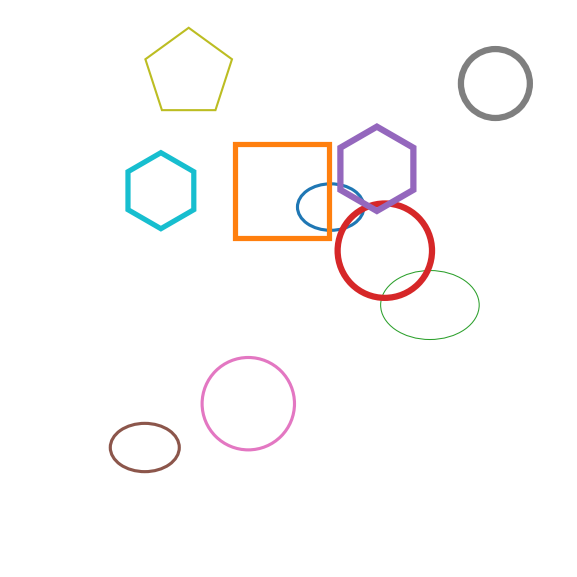[{"shape": "oval", "thickness": 1.5, "radius": 0.29, "center": [0.573, 0.641]}, {"shape": "square", "thickness": 2.5, "radius": 0.41, "center": [0.488, 0.669]}, {"shape": "oval", "thickness": 0.5, "radius": 0.43, "center": [0.744, 0.471]}, {"shape": "circle", "thickness": 3, "radius": 0.41, "center": [0.666, 0.565]}, {"shape": "hexagon", "thickness": 3, "radius": 0.36, "center": [0.653, 0.707]}, {"shape": "oval", "thickness": 1.5, "radius": 0.3, "center": [0.251, 0.224]}, {"shape": "circle", "thickness": 1.5, "radius": 0.4, "center": [0.43, 0.3]}, {"shape": "circle", "thickness": 3, "radius": 0.3, "center": [0.858, 0.855]}, {"shape": "pentagon", "thickness": 1, "radius": 0.39, "center": [0.327, 0.872]}, {"shape": "hexagon", "thickness": 2.5, "radius": 0.33, "center": [0.279, 0.669]}]